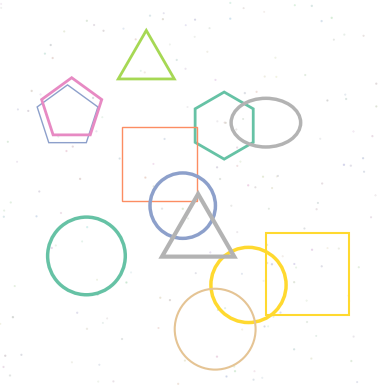[{"shape": "hexagon", "thickness": 2, "radius": 0.44, "center": [0.582, 0.674]}, {"shape": "circle", "thickness": 2.5, "radius": 0.5, "center": [0.225, 0.335]}, {"shape": "square", "thickness": 1, "radius": 0.48, "center": [0.414, 0.575]}, {"shape": "pentagon", "thickness": 1, "radius": 0.41, "center": [0.175, 0.697]}, {"shape": "circle", "thickness": 2.5, "radius": 0.42, "center": [0.475, 0.466]}, {"shape": "pentagon", "thickness": 2, "radius": 0.41, "center": [0.186, 0.716]}, {"shape": "triangle", "thickness": 2, "radius": 0.42, "center": [0.38, 0.837]}, {"shape": "square", "thickness": 1.5, "radius": 0.53, "center": [0.799, 0.288]}, {"shape": "circle", "thickness": 2.5, "radius": 0.49, "center": [0.645, 0.26]}, {"shape": "circle", "thickness": 1.5, "radius": 0.53, "center": [0.559, 0.145]}, {"shape": "oval", "thickness": 2.5, "radius": 0.45, "center": [0.691, 0.681]}, {"shape": "triangle", "thickness": 3, "radius": 0.54, "center": [0.515, 0.388]}]